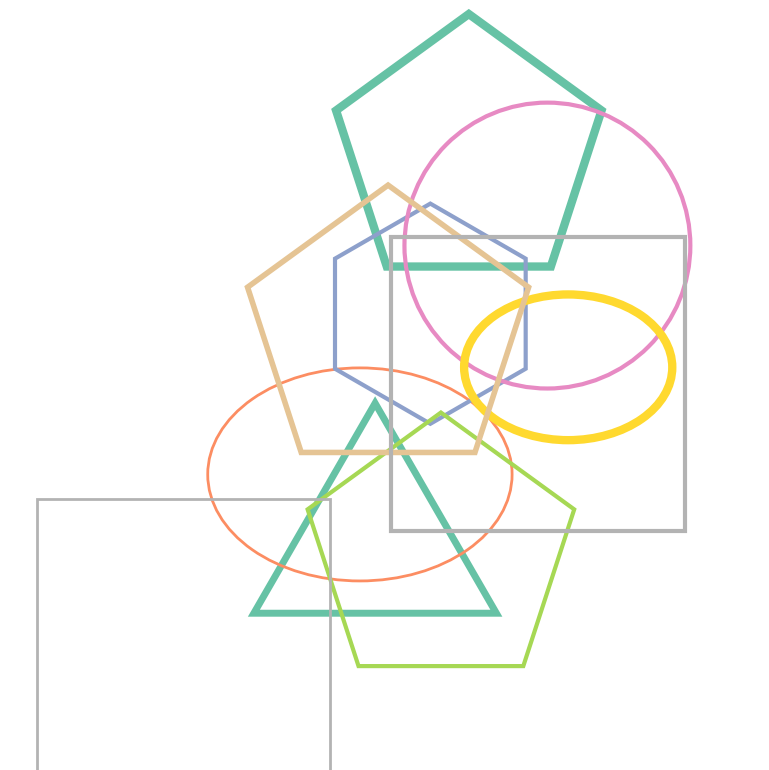[{"shape": "pentagon", "thickness": 3, "radius": 0.91, "center": [0.609, 0.801]}, {"shape": "triangle", "thickness": 2.5, "radius": 0.91, "center": [0.487, 0.295]}, {"shape": "oval", "thickness": 1, "radius": 0.99, "center": [0.467, 0.384]}, {"shape": "hexagon", "thickness": 1.5, "radius": 0.71, "center": [0.559, 0.593]}, {"shape": "circle", "thickness": 1.5, "radius": 0.93, "center": [0.711, 0.681]}, {"shape": "pentagon", "thickness": 1.5, "radius": 0.91, "center": [0.573, 0.282]}, {"shape": "oval", "thickness": 3, "radius": 0.68, "center": [0.738, 0.523]}, {"shape": "pentagon", "thickness": 2, "radius": 0.96, "center": [0.504, 0.568]}, {"shape": "square", "thickness": 1, "radius": 0.95, "center": [0.239, 0.161]}, {"shape": "square", "thickness": 1.5, "radius": 0.95, "center": [0.699, 0.501]}]